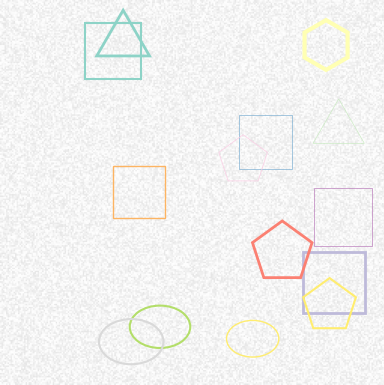[{"shape": "square", "thickness": 1.5, "radius": 0.37, "center": [0.294, 0.867]}, {"shape": "triangle", "thickness": 2, "radius": 0.4, "center": [0.32, 0.894]}, {"shape": "hexagon", "thickness": 3, "radius": 0.32, "center": [0.847, 0.883]}, {"shape": "square", "thickness": 2, "radius": 0.4, "center": [0.868, 0.266]}, {"shape": "pentagon", "thickness": 2, "radius": 0.41, "center": [0.733, 0.345]}, {"shape": "square", "thickness": 0.5, "radius": 0.35, "center": [0.69, 0.631]}, {"shape": "square", "thickness": 1, "radius": 0.34, "center": [0.361, 0.501]}, {"shape": "oval", "thickness": 1.5, "radius": 0.39, "center": [0.416, 0.151]}, {"shape": "pentagon", "thickness": 0.5, "radius": 0.33, "center": [0.631, 0.584]}, {"shape": "oval", "thickness": 1.5, "radius": 0.42, "center": [0.341, 0.113]}, {"shape": "square", "thickness": 0.5, "radius": 0.38, "center": [0.892, 0.436]}, {"shape": "triangle", "thickness": 0.5, "radius": 0.38, "center": [0.88, 0.666]}, {"shape": "oval", "thickness": 1, "radius": 0.34, "center": [0.656, 0.12]}, {"shape": "pentagon", "thickness": 1.5, "radius": 0.36, "center": [0.856, 0.206]}]